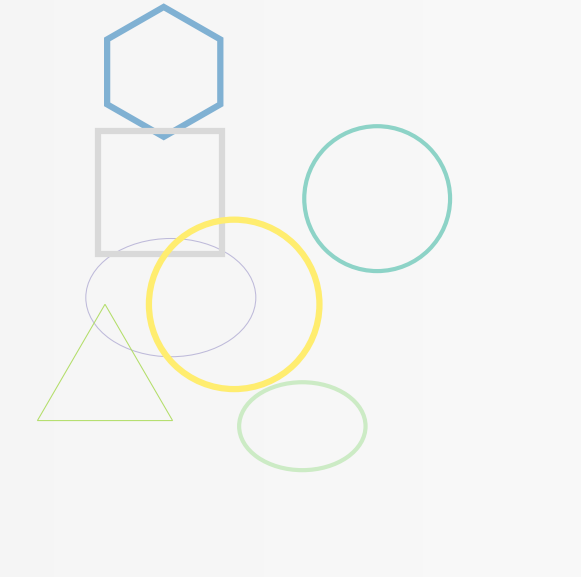[{"shape": "circle", "thickness": 2, "radius": 0.63, "center": [0.649, 0.655]}, {"shape": "oval", "thickness": 0.5, "radius": 0.73, "center": [0.294, 0.484]}, {"shape": "hexagon", "thickness": 3, "radius": 0.56, "center": [0.282, 0.875]}, {"shape": "triangle", "thickness": 0.5, "radius": 0.67, "center": [0.181, 0.338]}, {"shape": "square", "thickness": 3, "radius": 0.53, "center": [0.276, 0.666]}, {"shape": "oval", "thickness": 2, "radius": 0.54, "center": [0.52, 0.261]}, {"shape": "circle", "thickness": 3, "radius": 0.73, "center": [0.403, 0.472]}]